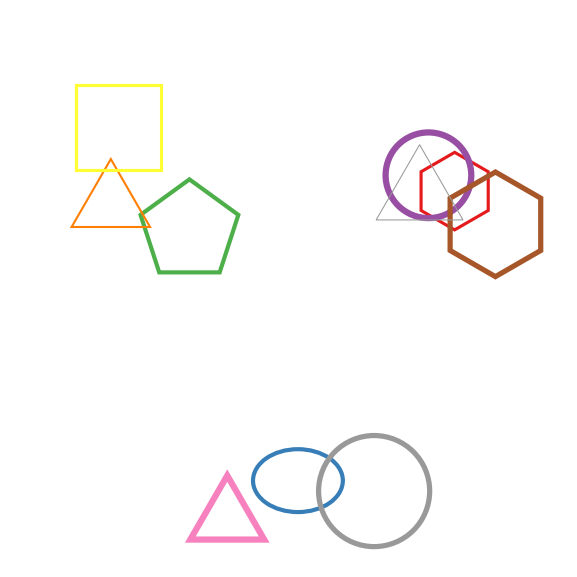[{"shape": "hexagon", "thickness": 1.5, "radius": 0.34, "center": [0.787, 0.668]}, {"shape": "oval", "thickness": 2, "radius": 0.39, "center": [0.516, 0.167]}, {"shape": "pentagon", "thickness": 2, "radius": 0.45, "center": [0.328, 0.6]}, {"shape": "circle", "thickness": 3, "radius": 0.37, "center": [0.742, 0.696]}, {"shape": "triangle", "thickness": 1, "radius": 0.39, "center": [0.192, 0.645]}, {"shape": "square", "thickness": 1.5, "radius": 0.37, "center": [0.205, 0.778]}, {"shape": "hexagon", "thickness": 2.5, "radius": 0.45, "center": [0.858, 0.611]}, {"shape": "triangle", "thickness": 3, "radius": 0.37, "center": [0.394, 0.102]}, {"shape": "triangle", "thickness": 0.5, "radius": 0.43, "center": [0.727, 0.662]}, {"shape": "circle", "thickness": 2.5, "radius": 0.48, "center": [0.648, 0.149]}]